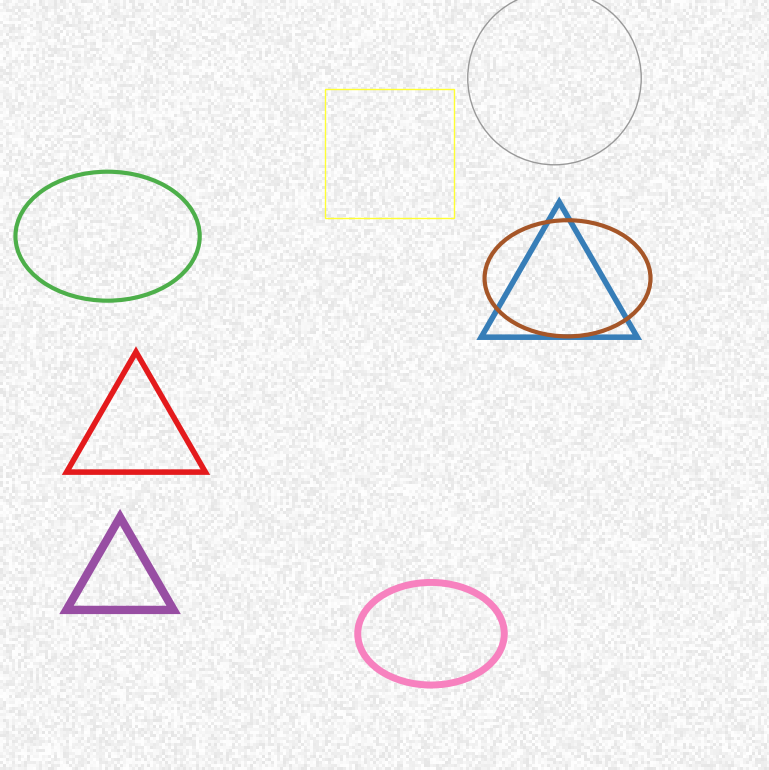[{"shape": "triangle", "thickness": 2, "radius": 0.52, "center": [0.177, 0.439]}, {"shape": "triangle", "thickness": 2, "radius": 0.59, "center": [0.726, 0.621]}, {"shape": "oval", "thickness": 1.5, "radius": 0.6, "center": [0.14, 0.693]}, {"shape": "triangle", "thickness": 3, "radius": 0.4, "center": [0.156, 0.248]}, {"shape": "square", "thickness": 0.5, "radius": 0.42, "center": [0.506, 0.801]}, {"shape": "oval", "thickness": 1.5, "radius": 0.54, "center": [0.737, 0.639]}, {"shape": "oval", "thickness": 2.5, "radius": 0.48, "center": [0.56, 0.177]}, {"shape": "circle", "thickness": 0.5, "radius": 0.56, "center": [0.72, 0.899]}]